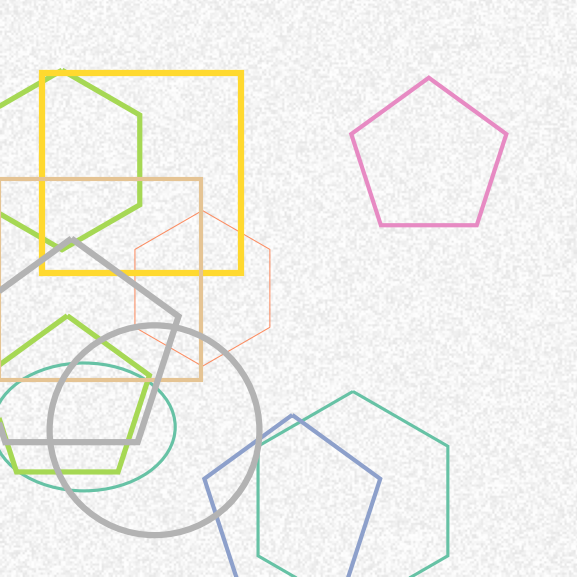[{"shape": "hexagon", "thickness": 1.5, "radius": 0.95, "center": [0.611, 0.132]}, {"shape": "oval", "thickness": 1.5, "radius": 0.79, "center": [0.145, 0.26]}, {"shape": "hexagon", "thickness": 0.5, "radius": 0.67, "center": [0.35, 0.5]}, {"shape": "pentagon", "thickness": 2, "radius": 0.8, "center": [0.506, 0.121]}, {"shape": "pentagon", "thickness": 2, "radius": 0.71, "center": [0.743, 0.723]}, {"shape": "hexagon", "thickness": 2.5, "radius": 0.78, "center": [0.107, 0.722]}, {"shape": "pentagon", "thickness": 2.5, "radius": 0.75, "center": [0.117, 0.303]}, {"shape": "square", "thickness": 3, "radius": 0.86, "center": [0.245, 0.699]}, {"shape": "square", "thickness": 2, "radius": 0.87, "center": [0.173, 0.515]}, {"shape": "pentagon", "thickness": 3, "radius": 0.97, "center": [0.124, 0.391]}, {"shape": "circle", "thickness": 3, "radius": 0.91, "center": [0.268, 0.254]}]